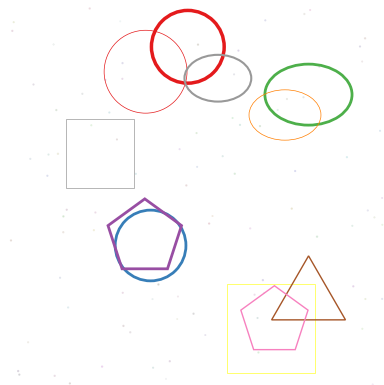[{"shape": "circle", "thickness": 0.5, "radius": 0.54, "center": [0.378, 0.814]}, {"shape": "circle", "thickness": 2.5, "radius": 0.47, "center": [0.488, 0.878]}, {"shape": "circle", "thickness": 2, "radius": 0.46, "center": [0.391, 0.362]}, {"shape": "oval", "thickness": 2, "radius": 0.57, "center": [0.801, 0.754]}, {"shape": "pentagon", "thickness": 2, "radius": 0.5, "center": [0.376, 0.383]}, {"shape": "oval", "thickness": 0.5, "radius": 0.47, "center": [0.74, 0.701]}, {"shape": "square", "thickness": 0.5, "radius": 0.58, "center": [0.704, 0.146]}, {"shape": "triangle", "thickness": 1, "radius": 0.55, "center": [0.801, 0.225]}, {"shape": "pentagon", "thickness": 1, "radius": 0.46, "center": [0.713, 0.166]}, {"shape": "square", "thickness": 0.5, "radius": 0.45, "center": [0.26, 0.602]}, {"shape": "oval", "thickness": 1.5, "radius": 0.43, "center": [0.566, 0.797]}]